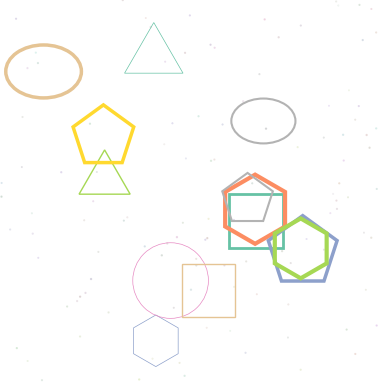[{"shape": "square", "thickness": 2, "radius": 0.35, "center": [0.664, 0.427]}, {"shape": "triangle", "thickness": 0.5, "radius": 0.44, "center": [0.399, 0.854]}, {"shape": "hexagon", "thickness": 3, "radius": 0.45, "center": [0.663, 0.457]}, {"shape": "pentagon", "thickness": 2.5, "radius": 0.47, "center": [0.786, 0.346]}, {"shape": "hexagon", "thickness": 0.5, "radius": 0.34, "center": [0.405, 0.115]}, {"shape": "circle", "thickness": 0.5, "radius": 0.49, "center": [0.443, 0.271]}, {"shape": "hexagon", "thickness": 3, "radius": 0.39, "center": [0.781, 0.355]}, {"shape": "triangle", "thickness": 1, "radius": 0.38, "center": [0.272, 0.534]}, {"shape": "pentagon", "thickness": 2.5, "radius": 0.41, "center": [0.269, 0.645]}, {"shape": "square", "thickness": 1, "radius": 0.34, "center": [0.543, 0.245]}, {"shape": "oval", "thickness": 2.5, "radius": 0.49, "center": [0.113, 0.814]}, {"shape": "pentagon", "thickness": 1.5, "radius": 0.35, "center": [0.643, 0.482]}, {"shape": "oval", "thickness": 1.5, "radius": 0.42, "center": [0.684, 0.686]}]